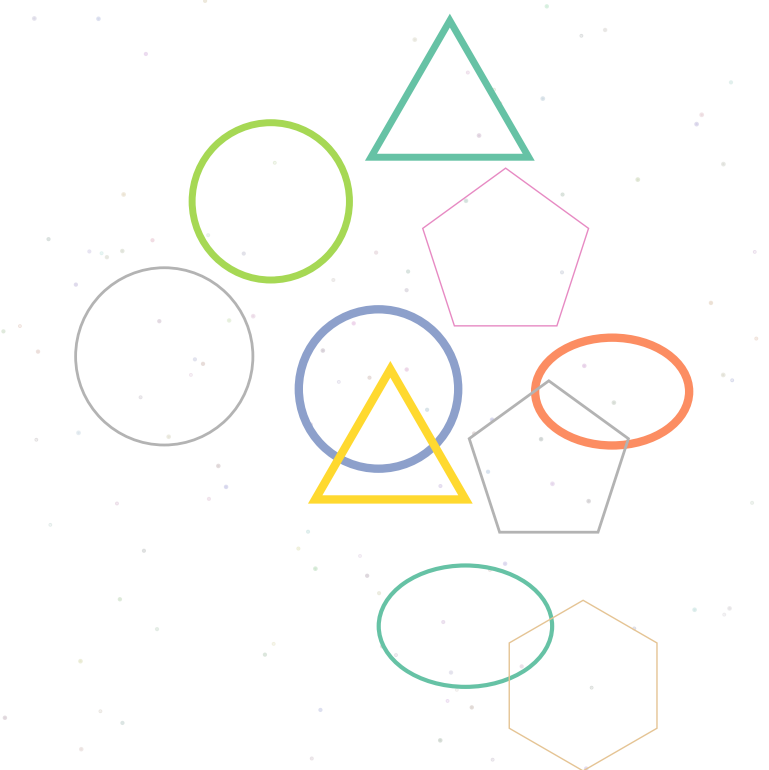[{"shape": "triangle", "thickness": 2.5, "radius": 0.59, "center": [0.584, 0.855]}, {"shape": "oval", "thickness": 1.5, "radius": 0.56, "center": [0.604, 0.187]}, {"shape": "oval", "thickness": 3, "radius": 0.5, "center": [0.795, 0.491]}, {"shape": "circle", "thickness": 3, "radius": 0.52, "center": [0.492, 0.495]}, {"shape": "pentagon", "thickness": 0.5, "radius": 0.57, "center": [0.657, 0.668]}, {"shape": "circle", "thickness": 2.5, "radius": 0.51, "center": [0.352, 0.738]}, {"shape": "triangle", "thickness": 3, "radius": 0.56, "center": [0.507, 0.408]}, {"shape": "hexagon", "thickness": 0.5, "radius": 0.55, "center": [0.757, 0.11]}, {"shape": "pentagon", "thickness": 1, "radius": 0.54, "center": [0.713, 0.397]}, {"shape": "circle", "thickness": 1, "radius": 0.58, "center": [0.213, 0.537]}]